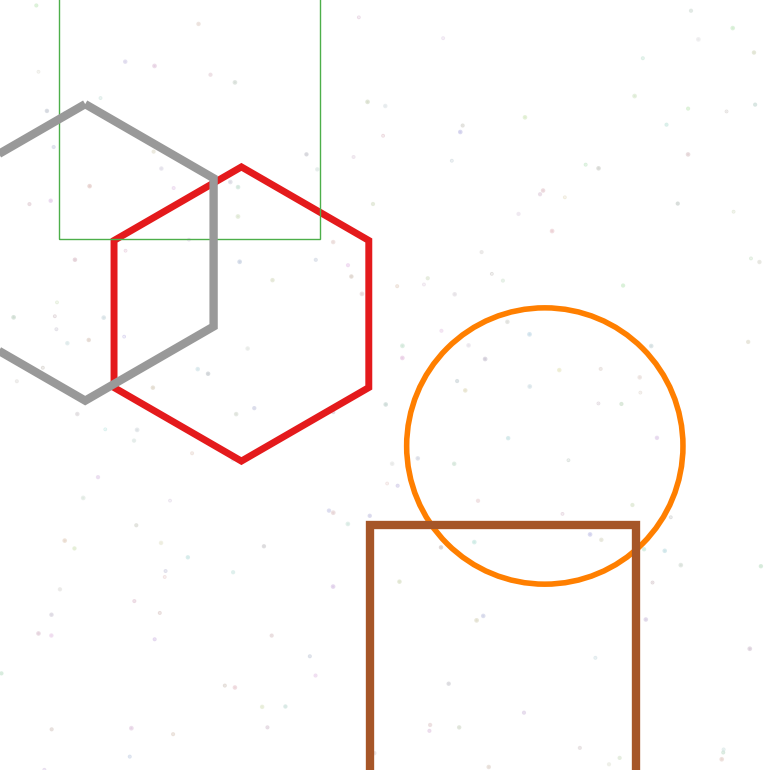[{"shape": "hexagon", "thickness": 2.5, "radius": 0.96, "center": [0.314, 0.592]}, {"shape": "square", "thickness": 0.5, "radius": 0.85, "center": [0.246, 0.86]}, {"shape": "circle", "thickness": 2, "radius": 0.9, "center": [0.708, 0.421]}, {"shape": "square", "thickness": 3, "radius": 0.86, "center": [0.653, 0.145]}, {"shape": "hexagon", "thickness": 3, "radius": 0.96, "center": [0.111, 0.672]}]